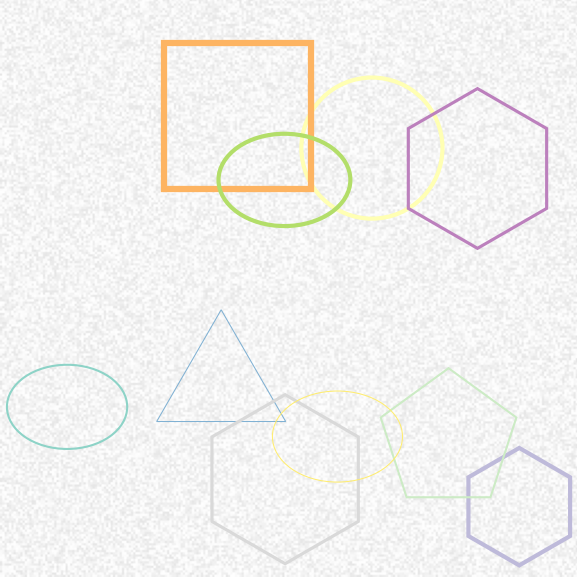[{"shape": "oval", "thickness": 1, "radius": 0.52, "center": [0.116, 0.295]}, {"shape": "circle", "thickness": 2, "radius": 0.61, "center": [0.644, 0.743]}, {"shape": "hexagon", "thickness": 2, "radius": 0.51, "center": [0.899, 0.122]}, {"shape": "triangle", "thickness": 0.5, "radius": 0.64, "center": [0.383, 0.334]}, {"shape": "square", "thickness": 3, "radius": 0.63, "center": [0.411, 0.798]}, {"shape": "oval", "thickness": 2, "radius": 0.57, "center": [0.493, 0.688]}, {"shape": "hexagon", "thickness": 1.5, "radius": 0.73, "center": [0.494, 0.169]}, {"shape": "hexagon", "thickness": 1.5, "radius": 0.69, "center": [0.827, 0.707]}, {"shape": "pentagon", "thickness": 1, "radius": 0.62, "center": [0.777, 0.238]}, {"shape": "oval", "thickness": 0.5, "radius": 0.56, "center": [0.584, 0.243]}]